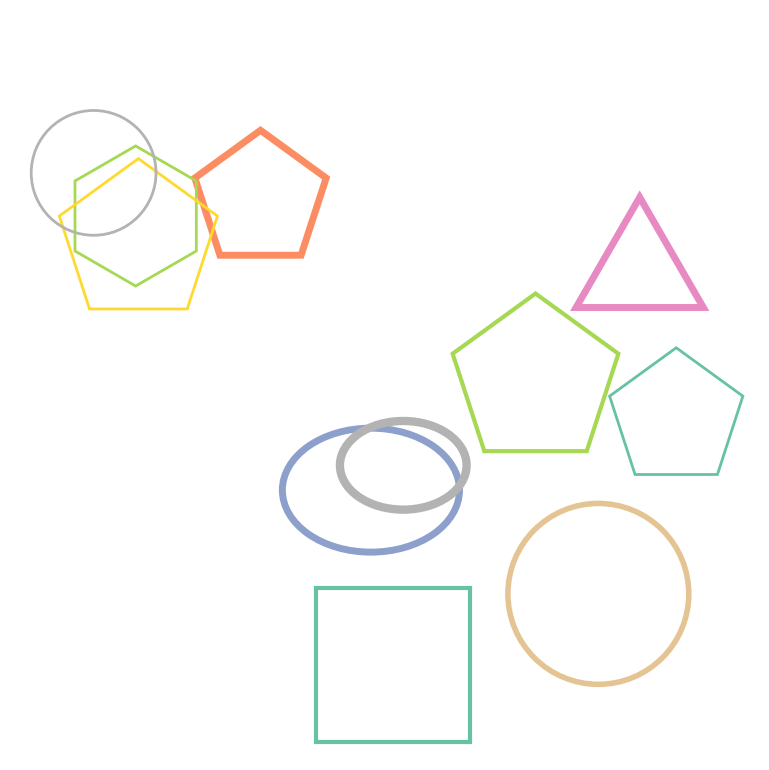[{"shape": "pentagon", "thickness": 1, "radius": 0.45, "center": [0.878, 0.457]}, {"shape": "square", "thickness": 1.5, "radius": 0.5, "center": [0.51, 0.136]}, {"shape": "pentagon", "thickness": 2.5, "radius": 0.45, "center": [0.338, 0.741]}, {"shape": "oval", "thickness": 2.5, "radius": 0.58, "center": [0.482, 0.363]}, {"shape": "triangle", "thickness": 2.5, "radius": 0.48, "center": [0.831, 0.648]}, {"shape": "hexagon", "thickness": 1, "radius": 0.45, "center": [0.176, 0.719]}, {"shape": "pentagon", "thickness": 1.5, "radius": 0.57, "center": [0.695, 0.506]}, {"shape": "pentagon", "thickness": 1, "radius": 0.54, "center": [0.18, 0.686]}, {"shape": "circle", "thickness": 2, "radius": 0.59, "center": [0.777, 0.229]}, {"shape": "oval", "thickness": 3, "radius": 0.41, "center": [0.524, 0.396]}, {"shape": "circle", "thickness": 1, "radius": 0.41, "center": [0.122, 0.775]}]